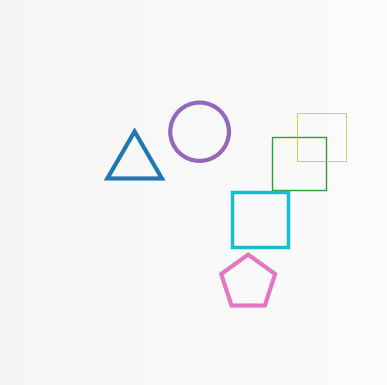[{"shape": "triangle", "thickness": 3, "radius": 0.41, "center": [0.347, 0.577]}, {"shape": "square", "thickness": 1, "radius": 0.34, "center": [0.772, 0.576]}, {"shape": "circle", "thickness": 3, "radius": 0.38, "center": [0.515, 0.658]}, {"shape": "pentagon", "thickness": 3, "radius": 0.37, "center": [0.64, 0.266]}, {"shape": "square", "thickness": 0.5, "radius": 0.31, "center": [0.83, 0.644]}, {"shape": "square", "thickness": 2.5, "radius": 0.36, "center": [0.671, 0.429]}]